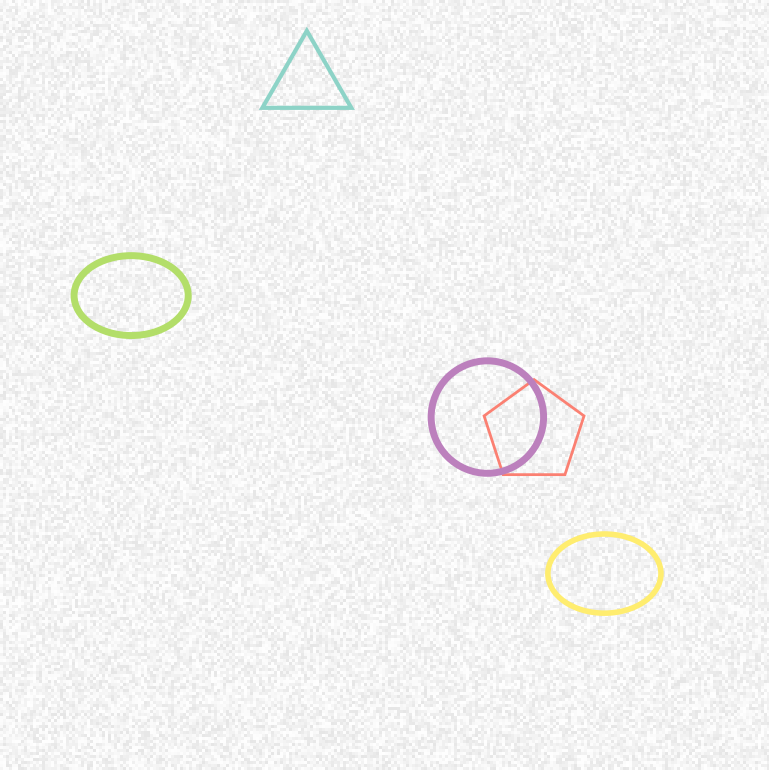[{"shape": "triangle", "thickness": 1.5, "radius": 0.33, "center": [0.398, 0.893]}, {"shape": "pentagon", "thickness": 1, "radius": 0.34, "center": [0.694, 0.439]}, {"shape": "oval", "thickness": 2.5, "radius": 0.37, "center": [0.17, 0.616]}, {"shape": "circle", "thickness": 2.5, "radius": 0.37, "center": [0.633, 0.458]}, {"shape": "oval", "thickness": 2, "radius": 0.37, "center": [0.785, 0.255]}]